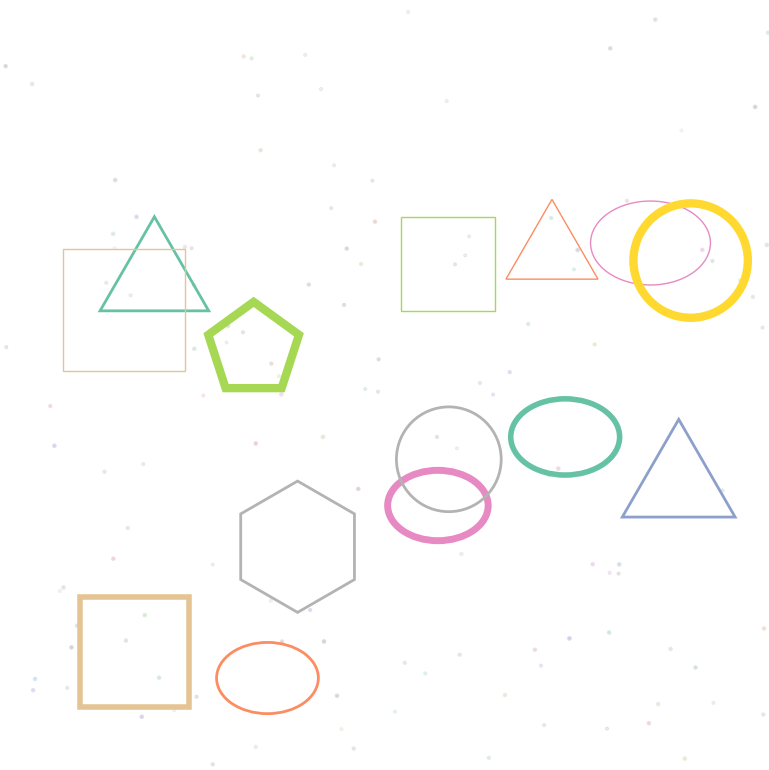[{"shape": "oval", "thickness": 2, "radius": 0.35, "center": [0.734, 0.433]}, {"shape": "triangle", "thickness": 1, "radius": 0.41, "center": [0.201, 0.637]}, {"shape": "oval", "thickness": 1, "radius": 0.33, "center": [0.347, 0.119]}, {"shape": "triangle", "thickness": 0.5, "radius": 0.35, "center": [0.717, 0.672]}, {"shape": "triangle", "thickness": 1, "radius": 0.42, "center": [0.881, 0.371]}, {"shape": "oval", "thickness": 0.5, "radius": 0.39, "center": [0.845, 0.684]}, {"shape": "oval", "thickness": 2.5, "radius": 0.33, "center": [0.569, 0.343]}, {"shape": "square", "thickness": 0.5, "radius": 0.31, "center": [0.582, 0.658]}, {"shape": "pentagon", "thickness": 3, "radius": 0.31, "center": [0.329, 0.546]}, {"shape": "circle", "thickness": 3, "radius": 0.37, "center": [0.897, 0.662]}, {"shape": "square", "thickness": 0.5, "radius": 0.4, "center": [0.161, 0.598]}, {"shape": "square", "thickness": 2, "radius": 0.36, "center": [0.175, 0.153]}, {"shape": "hexagon", "thickness": 1, "radius": 0.43, "center": [0.386, 0.29]}, {"shape": "circle", "thickness": 1, "radius": 0.34, "center": [0.583, 0.404]}]